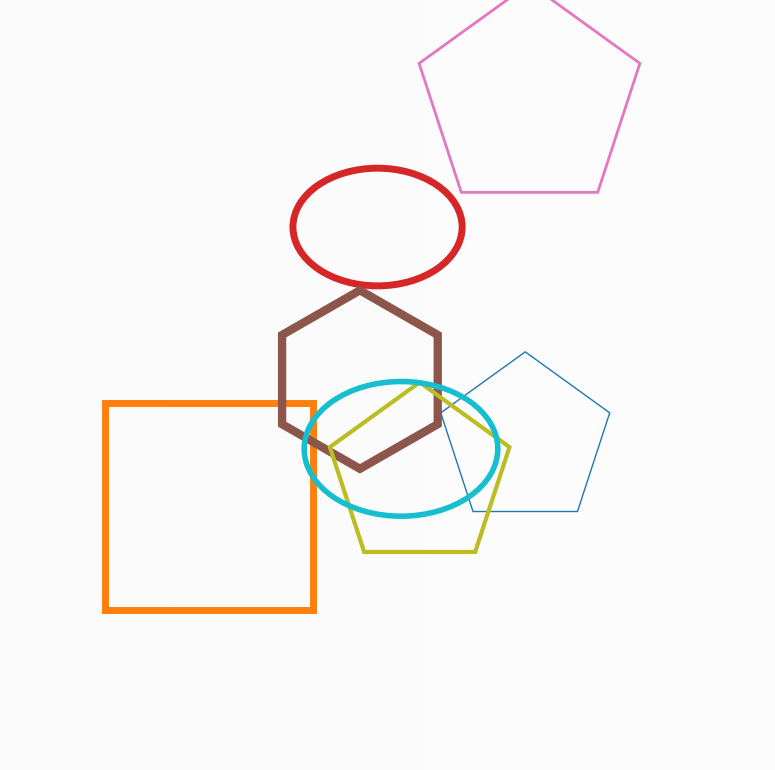[{"shape": "pentagon", "thickness": 0.5, "radius": 0.57, "center": [0.678, 0.428]}, {"shape": "square", "thickness": 2.5, "radius": 0.67, "center": [0.27, 0.342]}, {"shape": "oval", "thickness": 2.5, "radius": 0.55, "center": [0.487, 0.705]}, {"shape": "hexagon", "thickness": 3, "radius": 0.58, "center": [0.464, 0.507]}, {"shape": "pentagon", "thickness": 1, "radius": 0.75, "center": [0.683, 0.871]}, {"shape": "pentagon", "thickness": 1.5, "radius": 0.61, "center": [0.542, 0.382]}, {"shape": "oval", "thickness": 2, "radius": 0.62, "center": [0.517, 0.417]}]